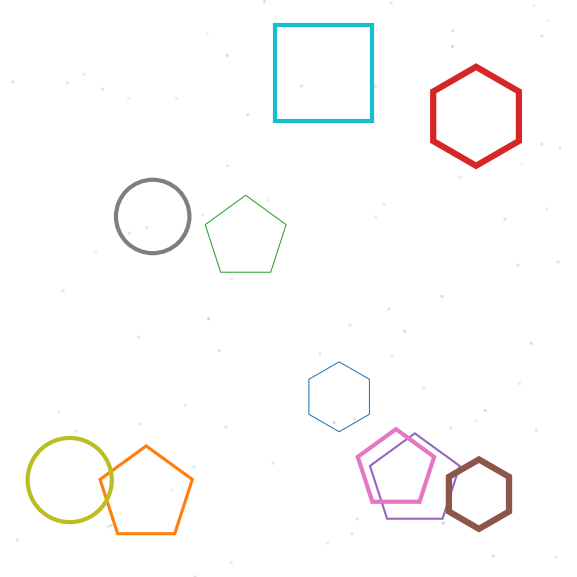[{"shape": "hexagon", "thickness": 0.5, "radius": 0.3, "center": [0.587, 0.312]}, {"shape": "pentagon", "thickness": 1.5, "radius": 0.42, "center": [0.253, 0.143]}, {"shape": "pentagon", "thickness": 0.5, "radius": 0.37, "center": [0.425, 0.587]}, {"shape": "hexagon", "thickness": 3, "radius": 0.43, "center": [0.824, 0.798]}, {"shape": "pentagon", "thickness": 1, "radius": 0.41, "center": [0.718, 0.167]}, {"shape": "hexagon", "thickness": 3, "radius": 0.3, "center": [0.829, 0.143]}, {"shape": "pentagon", "thickness": 2, "radius": 0.35, "center": [0.686, 0.187]}, {"shape": "circle", "thickness": 2, "radius": 0.32, "center": [0.264, 0.624]}, {"shape": "circle", "thickness": 2, "radius": 0.36, "center": [0.121, 0.168]}, {"shape": "square", "thickness": 2, "radius": 0.42, "center": [0.56, 0.873]}]